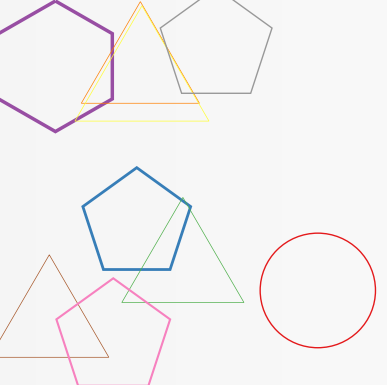[{"shape": "circle", "thickness": 1, "radius": 0.74, "center": [0.82, 0.246]}, {"shape": "pentagon", "thickness": 2, "radius": 0.73, "center": [0.353, 0.418]}, {"shape": "triangle", "thickness": 0.5, "radius": 0.91, "center": [0.472, 0.305]}, {"shape": "hexagon", "thickness": 2.5, "radius": 0.85, "center": [0.143, 0.828]}, {"shape": "triangle", "thickness": 0.5, "radius": 0.88, "center": [0.362, 0.82]}, {"shape": "triangle", "thickness": 0.5, "radius": 1.0, "center": [0.366, 0.785]}, {"shape": "triangle", "thickness": 0.5, "radius": 0.89, "center": [0.127, 0.161]}, {"shape": "pentagon", "thickness": 1.5, "radius": 0.77, "center": [0.292, 0.123]}, {"shape": "pentagon", "thickness": 1, "radius": 0.76, "center": [0.558, 0.88]}]